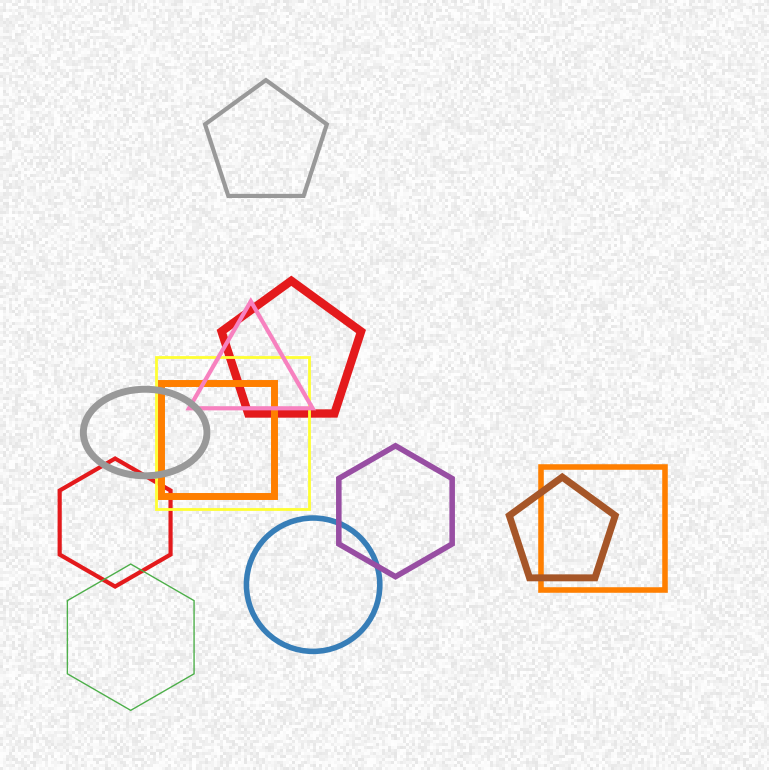[{"shape": "hexagon", "thickness": 1.5, "radius": 0.42, "center": [0.149, 0.321]}, {"shape": "pentagon", "thickness": 3, "radius": 0.48, "center": [0.378, 0.54]}, {"shape": "circle", "thickness": 2, "radius": 0.43, "center": [0.407, 0.241]}, {"shape": "hexagon", "thickness": 0.5, "radius": 0.47, "center": [0.17, 0.172]}, {"shape": "hexagon", "thickness": 2, "radius": 0.42, "center": [0.514, 0.336]}, {"shape": "square", "thickness": 2.5, "radius": 0.37, "center": [0.282, 0.429]}, {"shape": "square", "thickness": 2, "radius": 0.4, "center": [0.783, 0.313]}, {"shape": "square", "thickness": 1, "radius": 0.5, "center": [0.302, 0.438]}, {"shape": "pentagon", "thickness": 2.5, "radius": 0.36, "center": [0.73, 0.308]}, {"shape": "triangle", "thickness": 1.5, "radius": 0.46, "center": [0.326, 0.516]}, {"shape": "oval", "thickness": 2.5, "radius": 0.4, "center": [0.189, 0.438]}, {"shape": "pentagon", "thickness": 1.5, "radius": 0.42, "center": [0.345, 0.813]}]